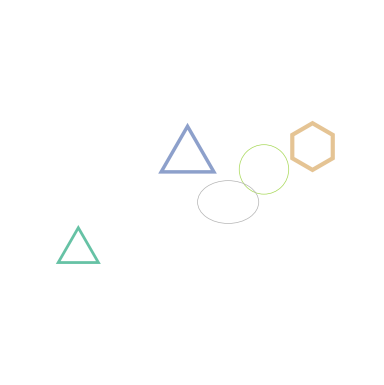[{"shape": "triangle", "thickness": 2, "radius": 0.3, "center": [0.203, 0.348]}, {"shape": "triangle", "thickness": 2.5, "radius": 0.39, "center": [0.487, 0.593]}, {"shape": "circle", "thickness": 0.5, "radius": 0.32, "center": [0.686, 0.56]}, {"shape": "hexagon", "thickness": 3, "radius": 0.3, "center": [0.812, 0.619]}, {"shape": "oval", "thickness": 0.5, "radius": 0.4, "center": [0.593, 0.475]}]